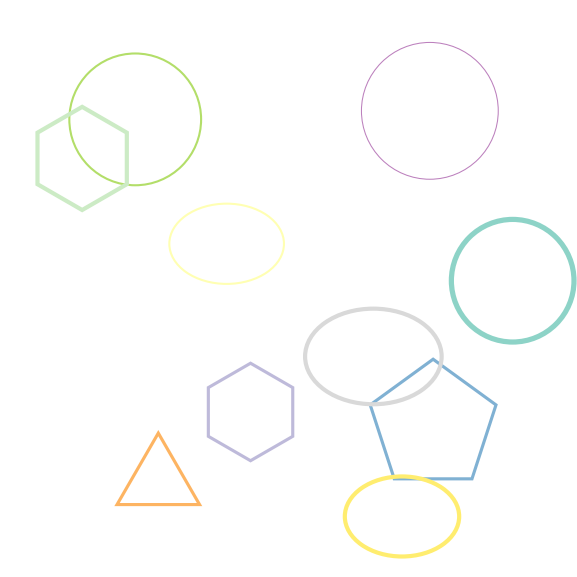[{"shape": "circle", "thickness": 2.5, "radius": 0.53, "center": [0.888, 0.513]}, {"shape": "oval", "thickness": 1, "radius": 0.5, "center": [0.392, 0.577]}, {"shape": "hexagon", "thickness": 1.5, "radius": 0.42, "center": [0.434, 0.286]}, {"shape": "pentagon", "thickness": 1.5, "radius": 0.57, "center": [0.75, 0.263]}, {"shape": "triangle", "thickness": 1.5, "radius": 0.41, "center": [0.274, 0.167]}, {"shape": "circle", "thickness": 1, "radius": 0.57, "center": [0.234, 0.792]}, {"shape": "oval", "thickness": 2, "radius": 0.59, "center": [0.647, 0.382]}, {"shape": "circle", "thickness": 0.5, "radius": 0.59, "center": [0.744, 0.807]}, {"shape": "hexagon", "thickness": 2, "radius": 0.45, "center": [0.142, 0.725]}, {"shape": "oval", "thickness": 2, "radius": 0.5, "center": [0.696, 0.105]}]